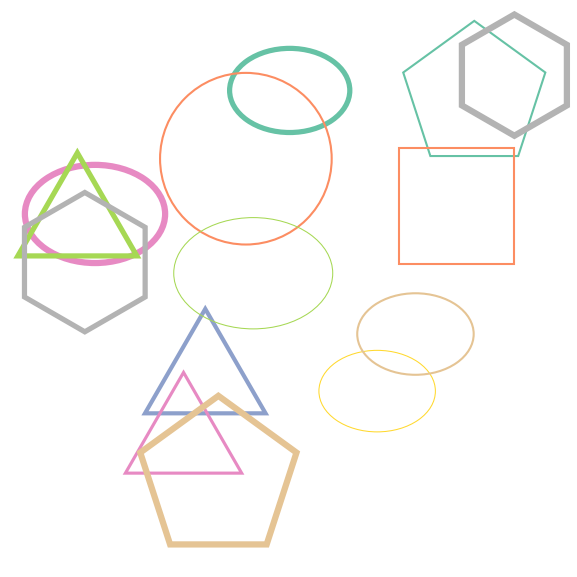[{"shape": "oval", "thickness": 2.5, "radius": 0.52, "center": [0.502, 0.843]}, {"shape": "pentagon", "thickness": 1, "radius": 0.65, "center": [0.821, 0.834]}, {"shape": "circle", "thickness": 1, "radius": 0.74, "center": [0.426, 0.724]}, {"shape": "square", "thickness": 1, "radius": 0.5, "center": [0.791, 0.642]}, {"shape": "triangle", "thickness": 2, "radius": 0.6, "center": [0.355, 0.344]}, {"shape": "oval", "thickness": 3, "radius": 0.61, "center": [0.165, 0.629]}, {"shape": "triangle", "thickness": 1.5, "radius": 0.58, "center": [0.318, 0.238]}, {"shape": "triangle", "thickness": 2.5, "radius": 0.59, "center": [0.134, 0.615]}, {"shape": "oval", "thickness": 0.5, "radius": 0.69, "center": [0.438, 0.526]}, {"shape": "oval", "thickness": 0.5, "radius": 0.5, "center": [0.653, 0.322]}, {"shape": "oval", "thickness": 1, "radius": 0.5, "center": [0.719, 0.421]}, {"shape": "pentagon", "thickness": 3, "radius": 0.71, "center": [0.378, 0.171]}, {"shape": "hexagon", "thickness": 2.5, "radius": 0.6, "center": [0.147, 0.545]}, {"shape": "hexagon", "thickness": 3, "radius": 0.52, "center": [0.891, 0.869]}]